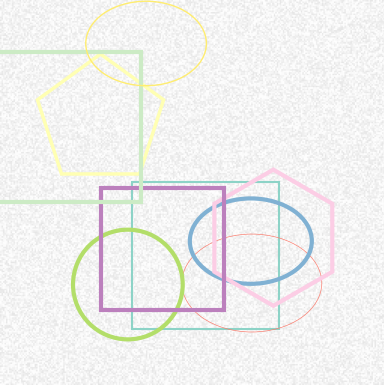[{"shape": "square", "thickness": 1.5, "radius": 0.96, "center": [0.533, 0.336]}, {"shape": "pentagon", "thickness": 2.5, "radius": 0.86, "center": [0.261, 0.687]}, {"shape": "oval", "thickness": 0.5, "radius": 0.91, "center": [0.654, 0.265]}, {"shape": "oval", "thickness": 3, "radius": 0.79, "center": [0.652, 0.374]}, {"shape": "circle", "thickness": 3, "radius": 0.71, "center": [0.332, 0.261]}, {"shape": "hexagon", "thickness": 3, "radius": 0.88, "center": [0.71, 0.383]}, {"shape": "square", "thickness": 3, "radius": 0.79, "center": [0.422, 0.353]}, {"shape": "square", "thickness": 3, "radius": 0.97, "center": [0.171, 0.671]}, {"shape": "oval", "thickness": 1, "radius": 0.78, "center": [0.379, 0.887]}]